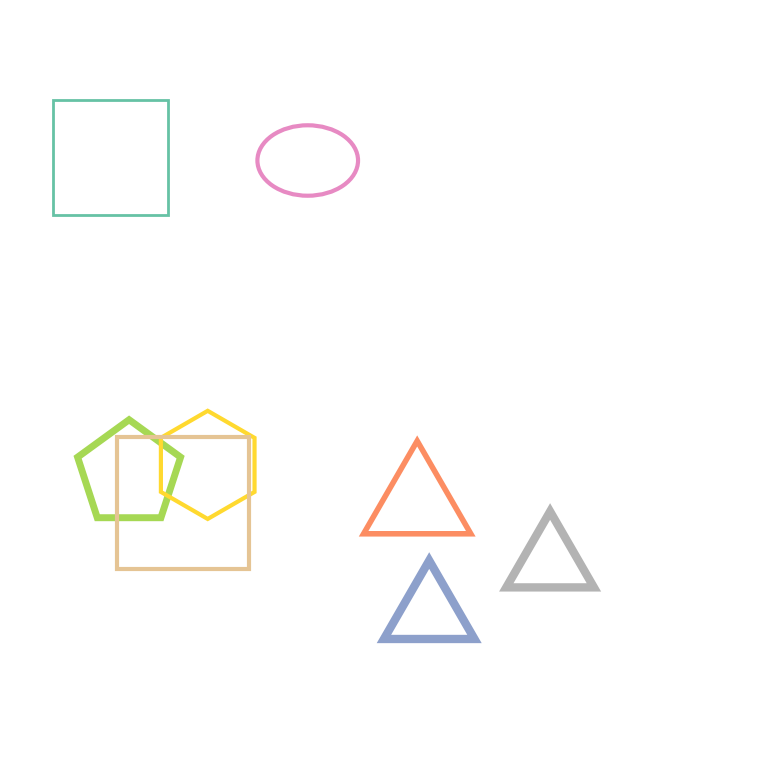[{"shape": "square", "thickness": 1, "radius": 0.37, "center": [0.144, 0.796]}, {"shape": "triangle", "thickness": 2, "radius": 0.4, "center": [0.542, 0.347]}, {"shape": "triangle", "thickness": 3, "radius": 0.34, "center": [0.557, 0.204]}, {"shape": "oval", "thickness": 1.5, "radius": 0.33, "center": [0.4, 0.792]}, {"shape": "pentagon", "thickness": 2.5, "radius": 0.35, "center": [0.168, 0.385]}, {"shape": "hexagon", "thickness": 1.5, "radius": 0.35, "center": [0.27, 0.396]}, {"shape": "square", "thickness": 1.5, "radius": 0.43, "center": [0.237, 0.347]}, {"shape": "triangle", "thickness": 3, "radius": 0.33, "center": [0.714, 0.27]}]